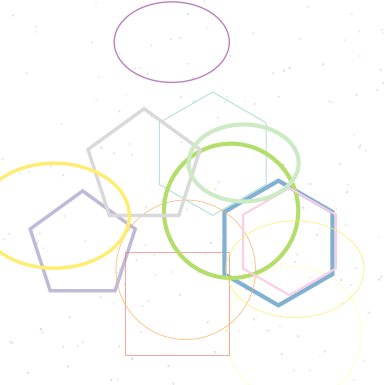[{"shape": "hexagon", "thickness": 0.5, "radius": 0.8, "center": [0.552, 0.601]}, {"shape": "circle", "thickness": 0.5, "radius": 0.88, "center": [0.763, 0.133]}, {"shape": "pentagon", "thickness": 2.5, "radius": 0.72, "center": [0.215, 0.361]}, {"shape": "square", "thickness": 0.5, "radius": 0.67, "center": [0.46, 0.211]}, {"shape": "hexagon", "thickness": 3, "radius": 0.81, "center": [0.723, 0.369]}, {"shape": "circle", "thickness": 0.5, "radius": 0.91, "center": [0.482, 0.299]}, {"shape": "circle", "thickness": 3, "radius": 0.87, "center": [0.6, 0.452]}, {"shape": "hexagon", "thickness": 1.5, "radius": 0.7, "center": [0.752, 0.372]}, {"shape": "pentagon", "thickness": 2.5, "radius": 0.77, "center": [0.374, 0.564]}, {"shape": "oval", "thickness": 1, "radius": 0.75, "center": [0.446, 0.891]}, {"shape": "oval", "thickness": 3, "radius": 0.71, "center": [0.633, 0.577]}, {"shape": "oval", "thickness": 0.5, "radius": 0.9, "center": [0.766, 0.301]}, {"shape": "oval", "thickness": 2.5, "radius": 0.97, "center": [0.141, 0.44]}]